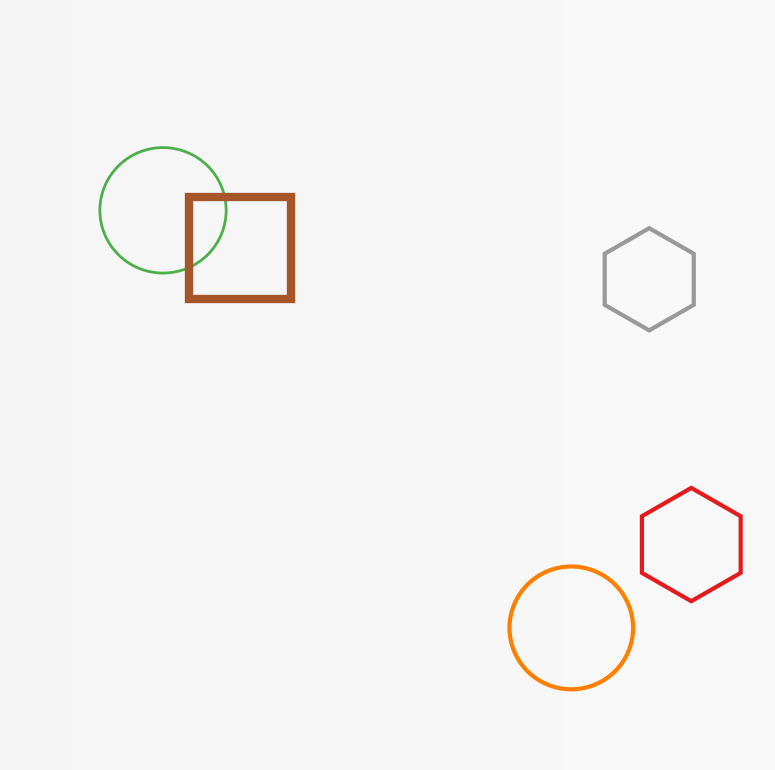[{"shape": "hexagon", "thickness": 1.5, "radius": 0.37, "center": [0.892, 0.293]}, {"shape": "circle", "thickness": 1, "radius": 0.41, "center": [0.21, 0.727]}, {"shape": "circle", "thickness": 1.5, "radius": 0.4, "center": [0.737, 0.185]}, {"shape": "square", "thickness": 3, "radius": 0.33, "center": [0.31, 0.678]}, {"shape": "hexagon", "thickness": 1.5, "radius": 0.33, "center": [0.838, 0.637]}]